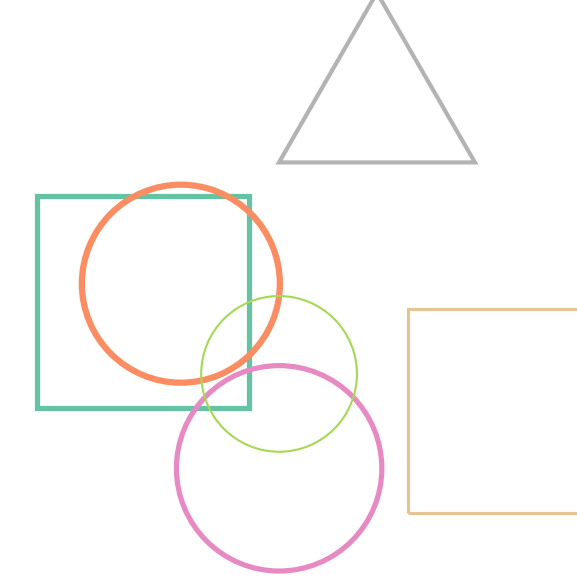[{"shape": "square", "thickness": 2.5, "radius": 0.92, "center": [0.247, 0.476]}, {"shape": "circle", "thickness": 3, "radius": 0.86, "center": [0.313, 0.508]}, {"shape": "circle", "thickness": 2.5, "radius": 0.89, "center": [0.483, 0.188]}, {"shape": "circle", "thickness": 1, "radius": 0.67, "center": [0.483, 0.352]}, {"shape": "square", "thickness": 1.5, "radius": 0.88, "center": [0.883, 0.288]}, {"shape": "triangle", "thickness": 2, "radius": 0.98, "center": [0.653, 0.816]}]